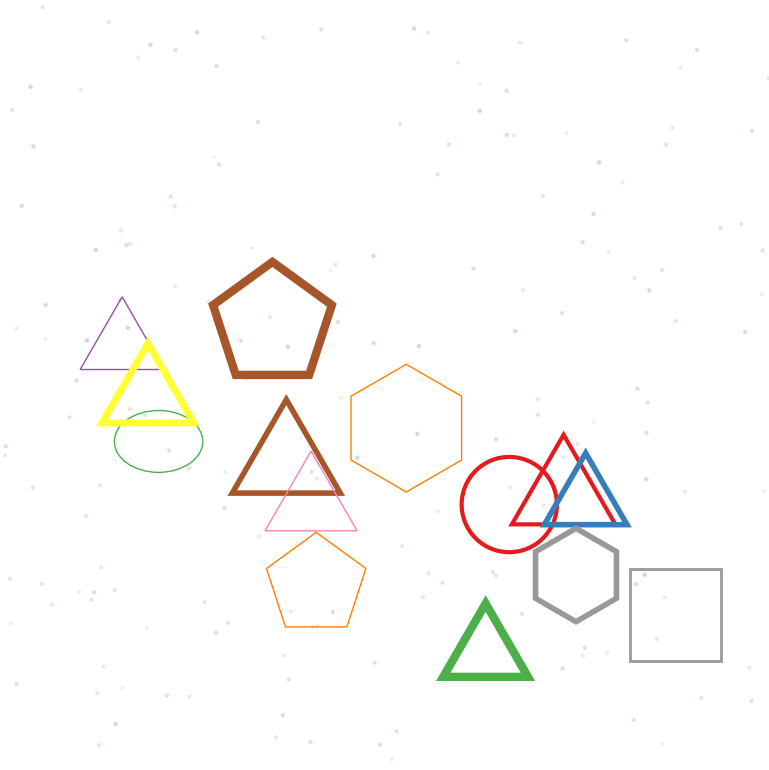[{"shape": "circle", "thickness": 1.5, "radius": 0.31, "center": [0.661, 0.345]}, {"shape": "triangle", "thickness": 1.5, "radius": 0.39, "center": [0.732, 0.358]}, {"shape": "triangle", "thickness": 2, "radius": 0.31, "center": [0.761, 0.35]}, {"shape": "oval", "thickness": 0.5, "radius": 0.29, "center": [0.206, 0.427]}, {"shape": "triangle", "thickness": 3, "radius": 0.32, "center": [0.631, 0.153]}, {"shape": "triangle", "thickness": 0.5, "radius": 0.31, "center": [0.159, 0.552]}, {"shape": "hexagon", "thickness": 0.5, "radius": 0.41, "center": [0.528, 0.444]}, {"shape": "pentagon", "thickness": 0.5, "radius": 0.34, "center": [0.411, 0.241]}, {"shape": "triangle", "thickness": 2.5, "radius": 0.34, "center": [0.192, 0.485]}, {"shape": "pentagon", "thickness": 3, "radius": 0.41, "center": [0.354, 0.579]}, {"shape": "triangle", "thickness": 2, "radius": 0.4, "center": [0.372, 0.4]}, {"shape": "triangle", "thickness": 0.5, "radius": 0.35, "center": [0.404, 0.345]}, {"shape": "hexagon", "thickness": 2, "radius": 0.3, "center": [0.748, 0.253]}, {"shape": "square", "thickness": 1, "radius": 0.3, "center": [0.878, 0.201]}]